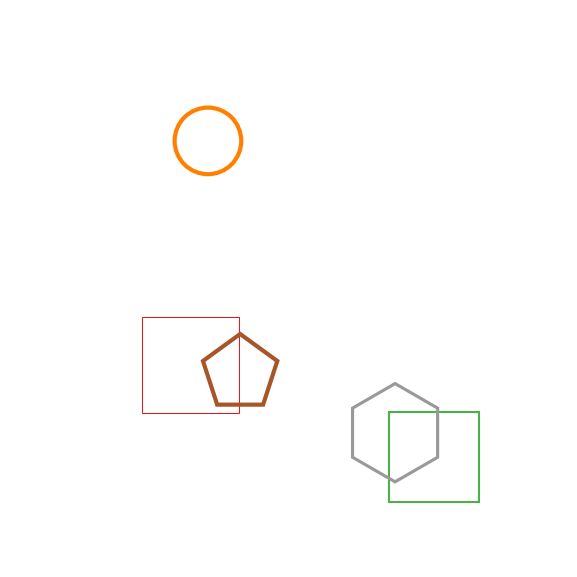[{"shape": "square", "thickness": 0.5, "radius": 0.42, "center": [0.33, 0.367]}, {"shape": "square", "thickness": 1, "radius": 0.39, "center": [0.751, 0.207]}, {"shape": "circle", "thickness": 2, "radius": 0.29, "center": [0.36, 0.755]}, {"shape": "pentagon", "thickness": 2, "radius": 0.34, "center": [0.416, 0.353]}, {"shape": "hexagon", "thickness": 1.5, "radius": 0.43, "center": [0.684, 0.25]}]